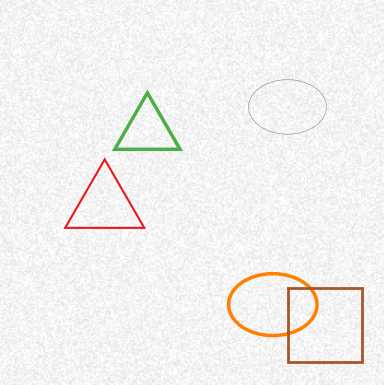[{"shape": "triangle", "thickness": 1.5, "radius": 0.59, "center": [0.272, 0.467]}, {"shape": "triangle", "thickness": 2.5, "radius": 0.49, "center": [0.383, 0.661]}, {"shape": "oval", "thickness": 2.5, "radius": 0.57, "center": [0.709, 0.209]}, {"shape": "square", "thickness": 2, "radius": 0.48, "center": [0.844, 0.156]}, {"shape": "oval", "thickness": 0.5, "radius": 0.51, "center": [0.747, 0.722]}]